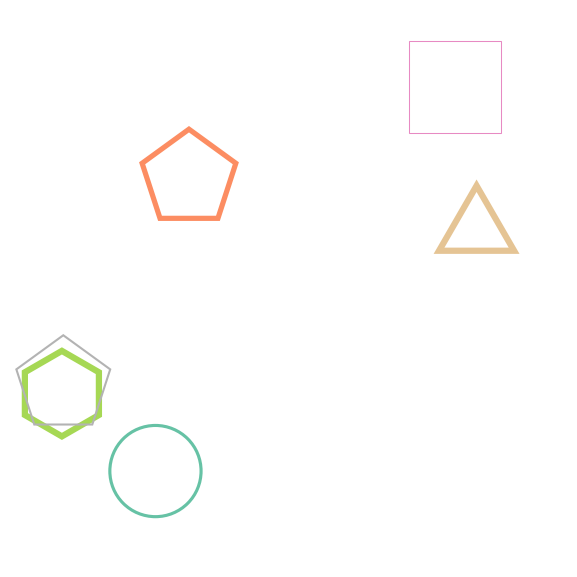[{"shape": "circle", "thickness": 1.5, "radius": 0.39, "center": [0.269, 0.183]}, {"shape": "pentagon", "thickness": 2.5, "radius": 0.43, "center": [0.327, 0.69]}, {"shape": "square", "thickness": 0.5, "radius": 0.4, "center": [0.787, 0.849]}, {"shape": "hexagon", "thickness": 3, "radius": 0.37, "center": [0.107, 0.318]}, {"shape": "triangle", "thickness": 3, "radius": 0.38, "center": [0.825, 0.602]}, {"shape": "pentagon", "thickness": 1, "radius": 0.43, "center": [0.11, 0.333]}]